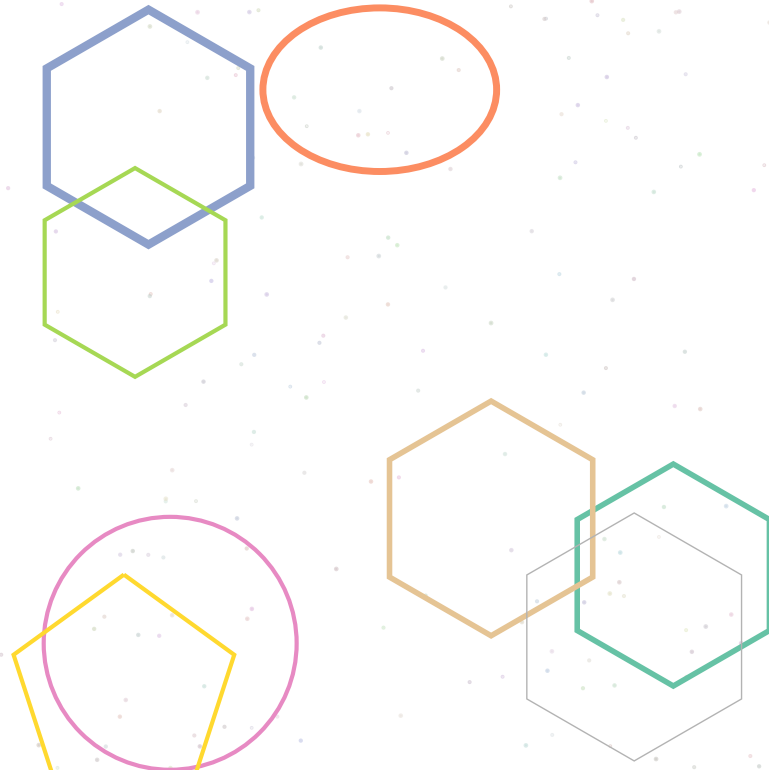[{"shape": "hexagon", "thickness": 2, "radius": 0.72, "center": [0.874, 0.253]}, {"shape": "oval", "thickness": 2.5, "radius": 0.76, "center": [0.493, 0.884]}, {"shape": "hexagon", "thickness": 3, "radius": 0.76, "center": [0.193, 0.835]}, {"shape": "circle", "thickness": 1.5, "radius": 0.82, "center": [0.221, 0.165]}, {"shape": "hexagon", "thickness": 1.5, "radius": 0.68, "center": [0.175, 0.646]}, {"shape": "pentagon", "thickness": 1.5, "radius": 0.75, "center": [0.161, 0.103]}, {"shape": "hexagon", "thickness": 2, "radius": 0.76, "center": [0.638, 0.327]}, {"shape": "hexagon", "thickness": 0.5, "radius": 0.81, "center": [0.824, 0.173]}]